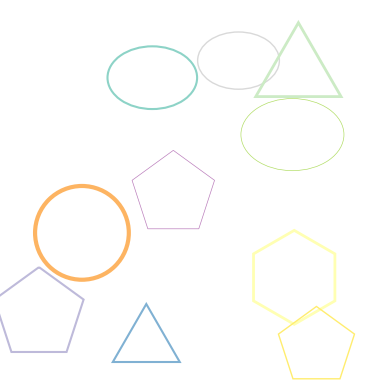[{"shape": "oval", "thickness": 1.5, "radius": 0.58, "center": [0.396, 0.798]}, {"shape": "hexagon", "thickness": 2, "radius": 0.61, "center": [0.764, 0.28]}, {"shape": "pentagon", "thickness": 1.5, "radius": 0.61, "center": [0.101, 0.184]}, {"shape": "triangle", "thickness": 1.5, "radius": 0.5, "center": [0.38, 0.11]}, {"shape": "circle", "thickness": 3, "radius": 0.61, "center": [0.213, 0.395]}, {"shape": "oval", "thickness": 0.5, "radius": 0.67, "center": [0.76, 0.65]}, {"shape": "oval", "thickness": 1, "radius": 0.53, "center": [0.619, 0.843]}, {"shape": "pentagon", "thickness": 0.5, "radius": 0.56, "center": [0.45, 0.497]}, {"shape": "triangle", "thickness": 2, "radius": 0.64, "center": [0.775, 0.813]}, {"shape": "pentagon", "thickness": 1, "radius": 0.52, "center": [0.822, 0.1]}]